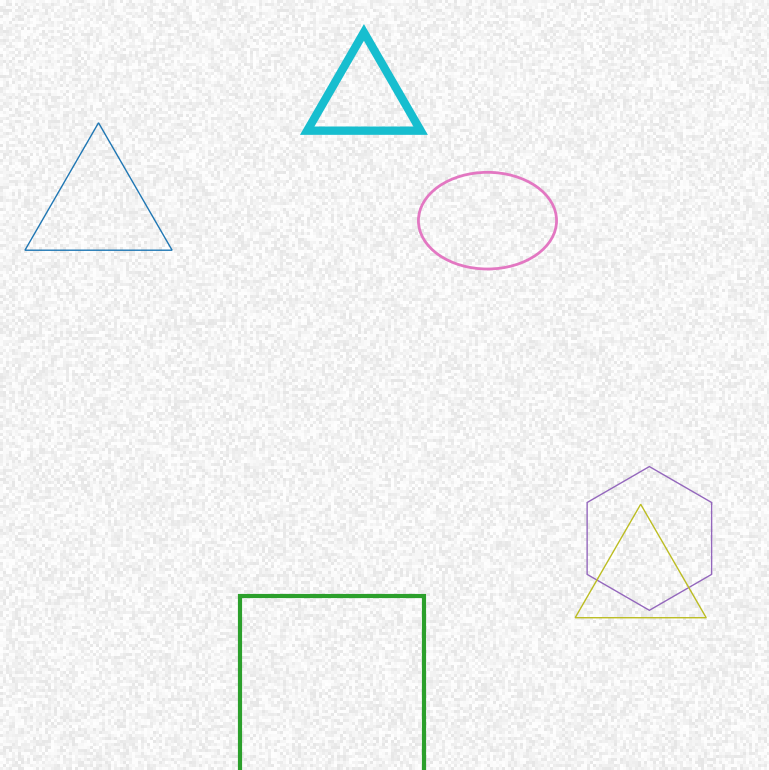[{"shape": "triangle", "thickness": 0.5, "radius": 0.55, "center": [0.128, 0.73]}, {"shape": "square", "thickness": 1.5, "radius": 0.6, "center": [0.431, 0.107]}, {"shape": "hexagon", "thickness": 0.5, "radius": 0.47, "center": [0.843, 0.301]}, {"shape": "oval", "thickness": 1, "radius": 0.45, "center": [0.633, 0.713]}, {"shape": "triangle", "thickness": 0.5, "radius": 0.49, "center": [0.832, 0.247]}, {"shape": "triangle", "thickness": 3, "radius": 0.43, "center": [0.473, 0.873]}]